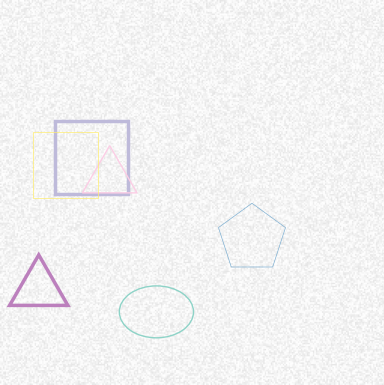[{"shape": "oval", "thickness": 1, "radius": 0.48, "center": [0.406, 0.19]}, {"shape": "square", "thickness": 2.5, "radius": 0.47, "center": [0.238, 0.59]}, {"shape": "pentagon", "thickness": 0.5, "radius": 0.46, "center": [0.654, 0.381]}, {"shape": "triangle", "thickness": 1, "radius": 0.41, "center": [0.285, 0.54]}, {"shape": "triangle", "thickness": 2.5, "radius": 0.44, "center": [0.101, 0.25]}, {"shape": "square", "thickness": 0.5, "radius": 0.42, "center": [0.169, 0.571]}]